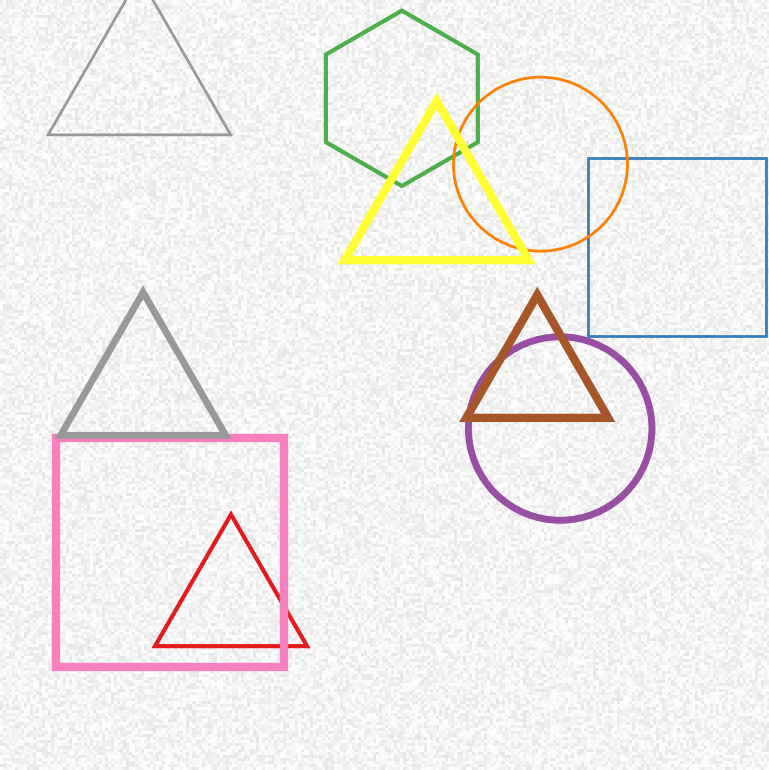[{"shape": "triangle", "thickness": 1.5, "radius": 0.57, "center": [0.3, 0.218]}, {"shape": "square", "thickness": 1, "radius": 0.58, "center": [0.879, 0.68]}, {"shape": "hexagon", "thickness": 1.5, "radius": 0.57, "center": [0.522, 0.872]}, {"shape": "circle", "thickness": 2.5, "radius": 0.6, "center": [0.728, 0.443]}, {"shape": "circle", "thickness": 1, "radius": 0.56, "center": [0.702, 0.787]}, {"shape": "triangle", "thickness": 3, "radius": 0.69, "center": [0.567, 0.731]}, {"shape": "triangle", "thickness": 3, "radius": 0.53, "center": [0.698, 0.511]}, {"shape": "square", "thickness": 3, "radius": 0.74, "center": [0.221, 0.283]}, {"shape": "triangle", "thickness": 2.5, "radius": 0.62, "center": [0.186, 0.496]}, {"shape": "triangle", "thickness": 1, "radius": 0.68, "center": [0.181, 0.893]}]